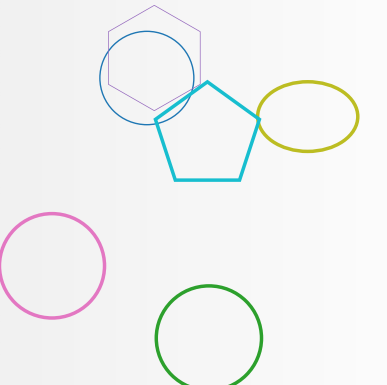[{"shape": "circle", "thickness": 1, "radius": 0.61, "center": [0.379, 0.797]}, {"shape": "circle", "thickness": 2.5, "radius": 0.68, "center": [0.539, 0.122]}, {"shape": "hexagon", "thickness": 0.5, "radius": 0.68, "center": [0.398, 0.849]}, {"shape": "circle", "thickness": 2.5, "radius": 0.68, "center": [0.134, 0.31]}, {"shape": "oval", "thickness": 2.5, "radius": 0.65, "center": [0.794, 0.697]}, {"shape": "pentagon", "thickness": 2.5, "radius": 0.71, "center": [0.535, 0.646]}]